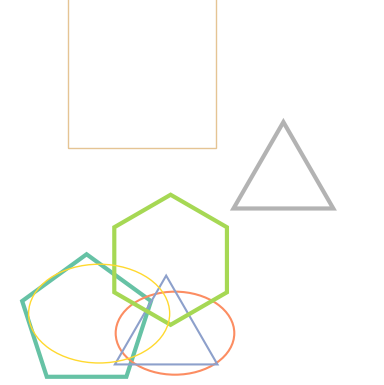[{"shape": "pentagon", "thickness": 3, "radius": 0.88, "center": [0.225, 0.164]}, {"shape": "oval", "thickness": 1.5, "radius": 0.77, "center": [0.455, 0.135]}, {"shape": "triangle", "thickness": 1.5, "radius": 0.77, "center": [0.432, 0.13]}, {"shape": "hexagon", "thickness": 3, "radius": 0.84, "center": [0.443, 0.325]}, {"shape": "oval", "thickness": 1, "radius": 0.92, "center": [0.257, 0.185]}, {"shape": "square", "thickness": 1, "radius": 0.97, "center": [0.369, 0.809]}, {"shape": "triangle", "thickness": 3, "radius": 0.75, "center": [0.736, 0.533]}]